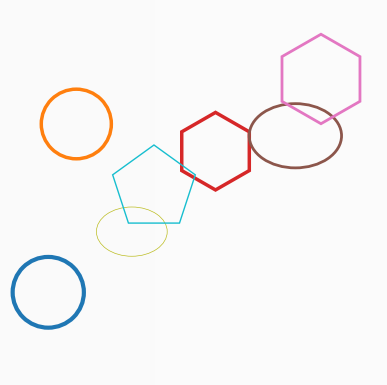[{"shape": "circle", "thickness": 3, "radius": 0.46, "center": [0.125, 0.241]}, {"shape": "circle", "thickness": 2.5, "radius": 0.45, "center": [0.197, 0.678]}, {"shape": "hexagon", "thickness": 2.5, "radius": 0.5, "center": [0.556, 0.607]}, {"shape": "oval", "thickness": 2, "radius": 0.6, "center": [0.762, 0.647]}, {"shape": "hexagon", "thickness": 2, "radius": 0.58, "center": [0.828, 0.795]}, {"shape": "oval", "thickness": 0.5, "radius": 0.46, "center": [0.34, 0.398]}, {"shape": "pentagon", "thickness": 1, "radius": 0.56, "center": [0.397, 0.511]}]